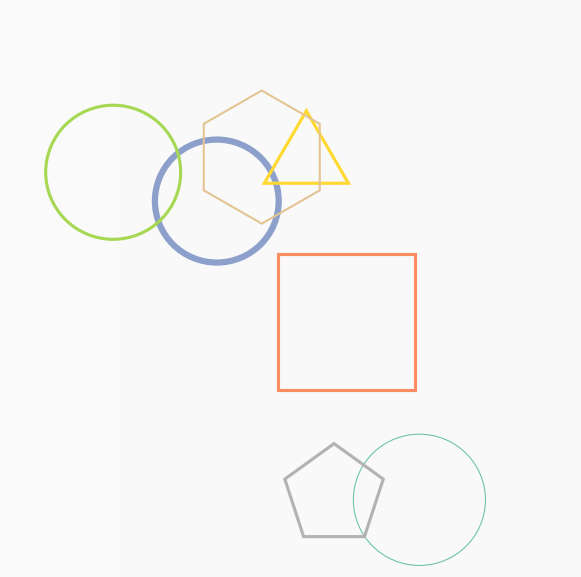[{"shape": "circle", "thickness": 0.5, "radius": 0.57, "center": [0.722, 0.134]}, {"shape": "square", "thickness": 1.5, "radius": 0.59, "center": [0.596, 0.442]}, {"shape": "circle", "thickness": 3, "radius": 0.53, "center": [0.373, 0.651]}, {"shape": "circle", "thickness": 1.5, "radius": 0.58, "center": [0.195, 0.701]}, {"shape": "triangle", "thickness": 1.5, "radius": 0.42, "center": [0.527, 0.724]}, {"shape": "hexagon", "thickness": 1, "radius": 0.58, "center": [0.45, 0.727]}, {"shape": "pentagon", "thickness": 1.5, "radius": 0.45, "center": [0.575, 0.142]}]